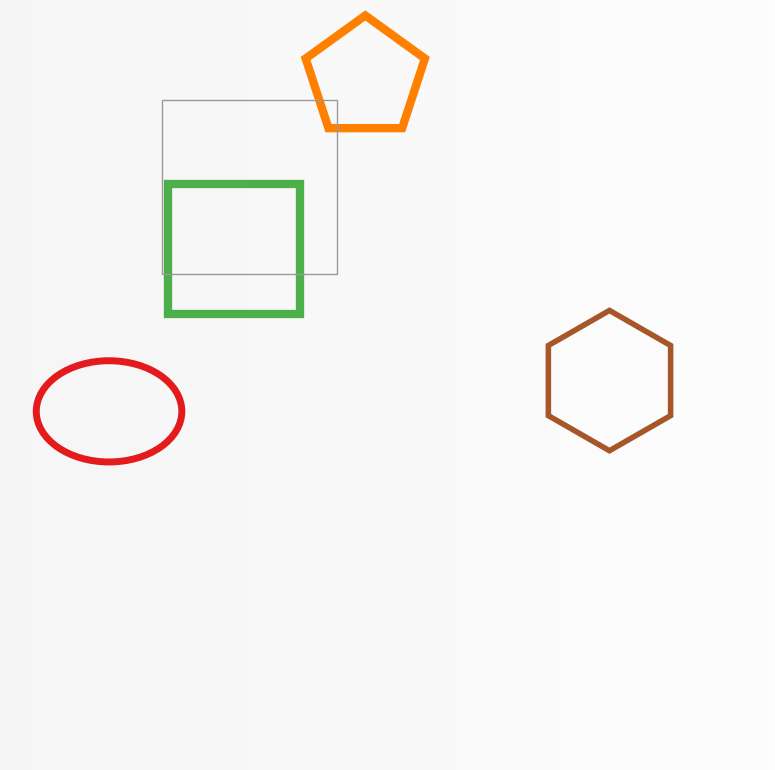[{"shape": "oval", "thickness": 2.5, "radius": 0.47, "center": [0.141, 0.466]}, {"shape": "square", "thickness": 3, "radius": 0.42, "center": [0.302, 0.676]}, {"shape": "pentagon", "thickness": 3, "radius": 0.4, "center": [0.471, 0.899]}, {"shape": "hexagon", "thickness": 2, "radius": 0.46, "center": [0.786, 0.506]}, {"shape": "square", "thickness": 0.5, "radius": 0.57, "center": [0.322, 0.757]}]